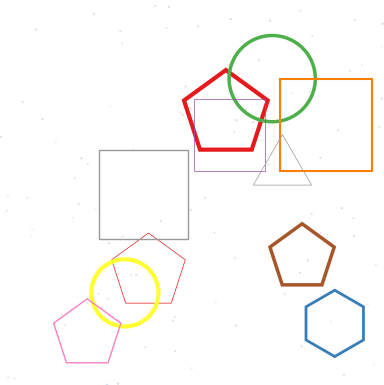[{"shape": "pentagon", "thickness": 0.5, "radius": 0.5, "center": [0.386, 0.294]}, {"shape": "pentagon", "thickness": 3, "radius": 0.57, "center": [0.587, 0.704]}, {"shape": "hexagon", "thickness": 2, "radius": 0.43, "center": [0.869, 0.16]}, {"shape": "circle", "thickness": 2.5, "radius": 0.56, "center": [0.707, 0.796]}, {"shape": "square", "thickness": 0.5, "radius": 0.46, "center": [0.596, 0.65]}, {"shape": "square", "thickness": 1.5, "radius": 0.6, "center": [0.847, 0.676]}, {"shape": "circle", "thickness": 3, "radius": 0.44, "center": [0.324, 0.239]}, {"shape": "pentagon", "thickness": 2.5, "radius": 0.44, "center": [0.785, 0.331]}, {"shape": "pentagon", "thickness": 1, "radius": 0.46, "center": [0.227, 0.132]}, {"shape": "square", "thickness": 1, "radius": 0.58, "center": [0.373, 0.495]}, {"shape": "triangle", "thickness": 0.5, "radius": 0.44, "center": [0.734, 0.563]}]